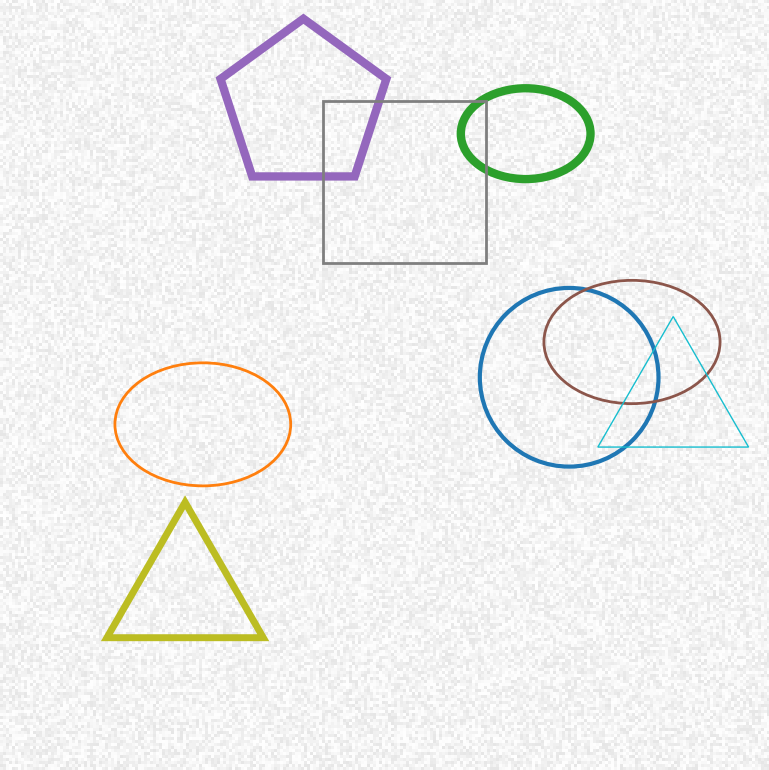[{"shape": "circle", "thickness": 1.5, "radius": 0.58, "center": [0.739, 0.51]}, {"shape": "oval", "thickness": 1, "radius": 0.57, "center": [0.263, 0.449]}, {"shape": "oval", "thickness": 3, "radius": 0.42, "center": [0.683, 0.826]}, {"shape": "pentagon", "thickness": 3, "radius": 0.57, "center": [0.394, 0.862]}, {"shape": "oval", "thickness": 1, "radius": 0.57, "center": [0.821, 0.556]}, {"shape": "square", "thickness": 1, "radius": 0.53, "center": [0.525, 0.764]}, {"shape": "triangle", "thickness": 2.5, "radius": 0.59, "center": [0.24, 0.23]}, {"shape": "triangle", "thickness": 0.5, "radius": 0.57, "center": [0.874, 0.476]}]